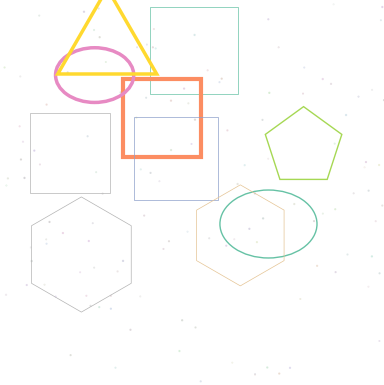[{"shape": "square", "thickness": 0.5, "radius": 0.57, "center": [0.503, 0.869]}, {"shape": "oval", "thickness": 1, "radius": 0.63, "center": [0.697, 0.418]}, {"shape": "square", "thickness": 3, "radius": 0.51, "center": [0.42, 0.694]}, {"shape": "square", "thickness": 0.5, "radius": 0.54, "center": [0.457, 0.589]}, {"shape": "oval", "thickness": 2.5, "radius": 0.51, "center": [0.246, 0.805]}, {"shape": "pentagon", "thickness": 1, "radius": 0.52, "center": [0.788, 0.619]}, {"shape": "triangle", "thickness": 2.5, "radius": 0.74, "center": [0.278, 0.882]}, {"shape": "hexagon", "thickness": 0.5, "radius": 0.66, "center": [0.624, 0.389]}, {"shape": "hexagon", "thickness": 0.5, "radius": 0.75, "center": [0.211, 0.339]}, {"shape": "square", "thickness": 0.5, "radius": 0.52, "center": [0.181, 0.602]}]